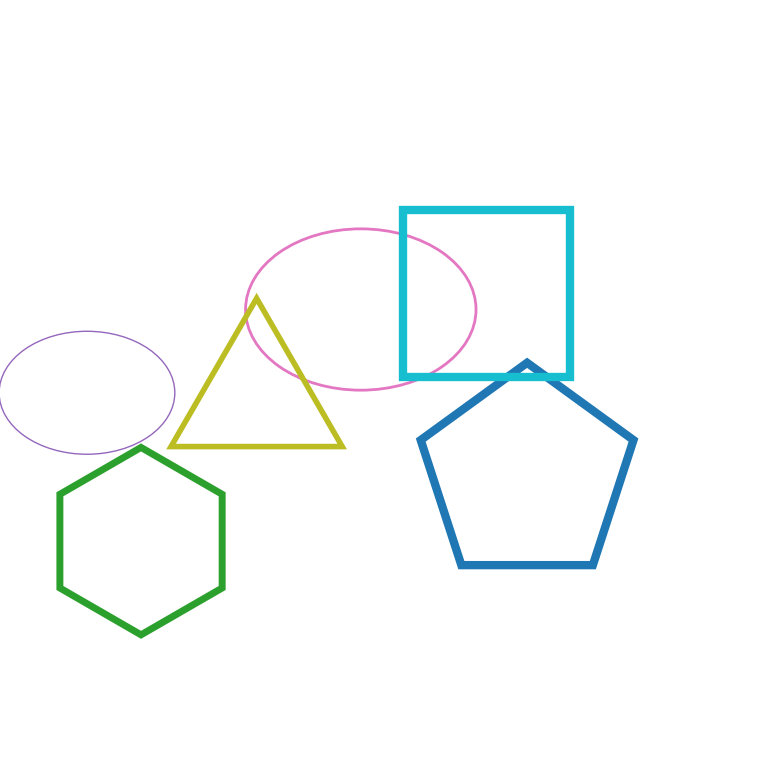[{"shape": "pentagon", "thickness": 3, "radius": 0.73, "center": [0.685, 0.384]}, {"shape": "hexagon", "thickness": 2.5, "radius": 0.61, "center": [0.183, 0.297]}, {"shape": "oval", "thickness": 0.5, "radius": 0.57, "center": [0.113, 0.49]}, {"shape": "oval", "thickness": 1, "radius": 0.75, "center": [0.469, 0.598]}, {"shape": "triangle", "thickness": 2, "radius": 0.64, "center": [0.333, 0.484]}, {"shape": "square", "thickness": 3, "radius": 0.54, "center": [0.632, 0.619]}]